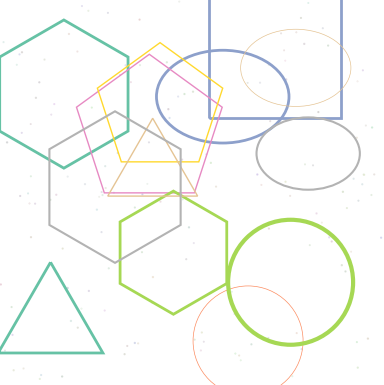[{"shape": "triangle", "thickness": 2, "radius": 0.79, "center": [0.131, 0.162]}, {"shape": "hexagon", "thickness": 2, "radius": 0.96, "center": [0.166, 0.756]}, {"shape": "circle", "thickness": 0.5, "radius": 0.71, "center": [0.644, 0.114]}, {"shape": "oval", "thickness": 2, "radius": 0.86, "center": [0.579, 0.749]}, {"shape": "square", "thickness": 2, "radius": 0.86, "center": [0.715, 0.865]}, {"shape": "pentagon", "thickness": 1, "radius": 0.99, "center": [0.388, 0.66]}, {"shape": "circle", "thickness": 3, "radius": 0.81, "center": [0.755, 0.267]}, {"shape": "hexagon", "thickness": 2, "radius": 0.8, "center": [0.45, 0.344]}, {"shape": "pentagon", "thickness": 1, "radius": 0.86, "center": [0.416, 0.718]}, {"shape": "triangle", "thickness": 1, "radius": 0.67, "center": [0.397, 0.558]}, {"shape": "oval", "thickness": 0.5, "radius": 0.72, "center": [0.768, 0.824]}, {"shape": "oval", "thickness": 1.5, "radius": 0.67, "center": [0.8, 0.601]}, {"shape": "hexagon", "thickness": 1.5, "radius": 0.98, "center": [0.299, 0.514]}]